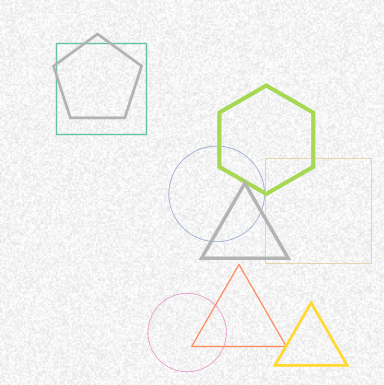[{"shape": "square", "thickness": 1, "radius": 0.59, "center": [0.262, 0.77]}, {"shape": "triangle", "thickness": 1, "radius": 0.71, "center": [0.621, 0.171]}, {"shape": "circle", "thickness": 0.5, "radius": 0.62, "center": [0.563, 0.496]}, {"shape": "circle", "thickness": 0.5, "radius": 0.51, "center": [0.486, 0.136]}, {"shape": "hexagon", "thickness": 3, "radius": 0.7, "center": [0.692, 0.637]}, {"shape": "triangle", "thickness": 2, "radius": 0.54, "center": [0.808, 0.105]}, {"shape": "square", "thickness": 0.5, "radius": 0.69, "center": [0.826, 0.454]}, {"shape": "pentagon", "thickness": 2, "radius": 0.6, "center": [0.253, 0.791]}, {"shape": "triangle", "thickness": 2.5, "radius": 0.65, "center": [0.636, 0.394]}]